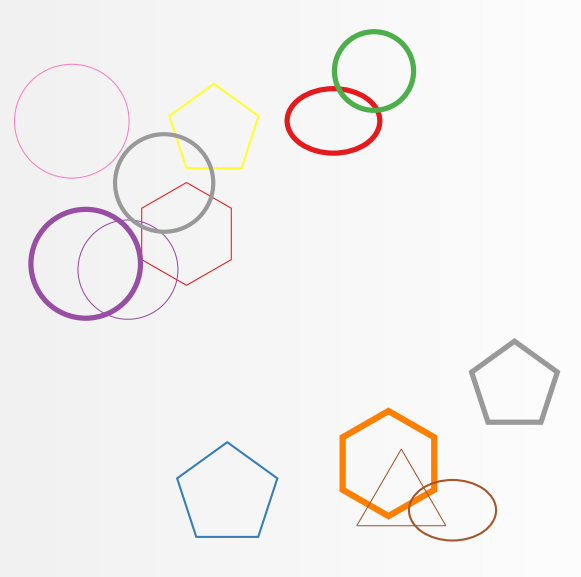[{"shape": "oval", "thickness": 2.5, "radius": 0.4, "center": [0.574, 0.79]}, {"shape": "hexagon", "thickness": 0.5, "radius": 0.44, "center": [0.321, 0.594]}, {"shape": "pentagon", "thickness": 1, "radius": 0.45, "center": [0.391, 0.143]}, {"shape": "circle", "thickness": 2.5, "radius": 0.34, "center": [0.643, 0.876]}, {"shape": "circle", "thickness": 2.5, "radius": 0.47, "center": [0.147, 0.542]}, {"shape": "circle", "thickness": 0.5, "radius": 0.43, "center": [0.22, 0.532]}, {"shape": "hexagon", "thickness": 3, "radius": 0.45, "center": [0.668, 0.196]}, {"shape": "pentagon", "thickness": 1, "radius": 0.4, "center": [0.368, 0.773]}, {"shape": "oval", "thickness": 1, "radius": 0.37, "center": [0.779, 0.116]}, {"shape": "triangle", "thickness": 0.5, "radius": 0.44, "center": [0.69, 0.133]}, {"shape": "circle", "thickness": 0.5, "radius": 0.49, "center": [0.123, 0.789]}, {"shape": "circle", "thickness": 2, "radius": 0.42, "center": [0.282, 0.682]}, {"shape": "pentagon", "thickness": 2.5, "radius": 0.39, "center": [0.885, 0.331]}]